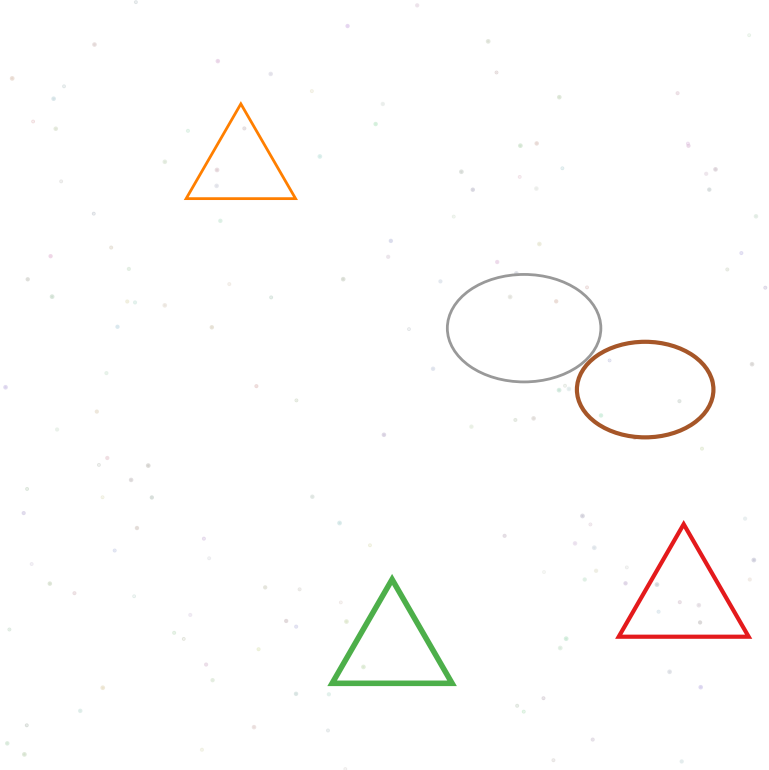[{"shape": "triangle", "thickness": 1.5, "radius": 0.49, "center": [0.888, 0.222]}, {"shape": "triangle", "thickness": 2, "radius": 0.45, "center": [0.509, 0.158]}, {"shape": "triangle", "thickness": 1, "radius": 0.41, "center": [0.313, 0.783]}, {"shape": "oval", "thickness": 1.5, "radius": 0.44, "center": [0.838, 0.494]}, {"shape": "oval", "thickness": 1, "radius": 0.5, "center": [0.681, 0.574]}]